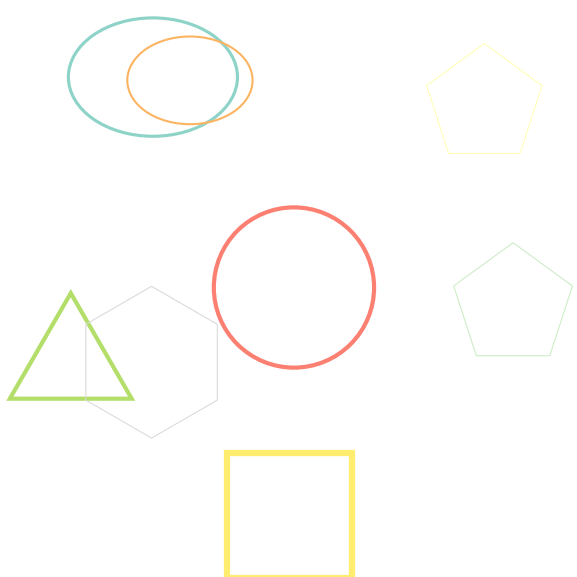[{"shape": "oval", "thickness": 1.5, "radius": 0.73, "center": [0.265, 0.866]}, {"shape": "pentagon", "thickness": 0.5, "radius": 0.53, "center": [0.839, 0.818]}, {"shape": "circle", "thickness": 2, "radius": 0.69, "center": [0.509, 0.501]}, {"shape": "oval", "thickness": 1, "radius": 0.54, "center": [0.329, 0.86]}, {"shape": "triangle", "thickness": 2, "radius": 0.61, "center": [0.123, 0.37]}, {"shape": "hexagon", "thickness": 0.5, "radius": 0.66, "center": [0.262, 0.372]}, {"shape": "pentagon", "thickness": 0.5, "radius": 0.54, "center": [0.888, 0.471]}, {"shape": "square", "thickness": 3, "radius": 0.54, "center": [0.501, 0.107]}]